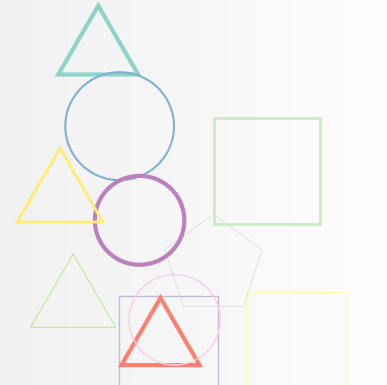[{"shape": "triangle", "thickness": 3, "radius": 0.6, "center": [0.253, 0.866]}, {"shape": "square", "thickness": 1, "radius": 0.65, "center": [0.765, 0.113]}, {"shape": "square", "thickness": 1, "radius": 0.64, "center": [0.435, 0.102]}, {"shape": "triangle", "thickness": 3, "radius": 0.58, "center": [0.414, 0.11]}, {"shape": "circle", "thickness": 1.5, "radius": 0.7, "center": [0.309, 0.672]}, {"shape": "triangle", "thickness": 0.5, "radius": 0.63, "center": [0.189, 0.213]}, {"shape": "circle", "thickness": 1, "radius": 0.59, "center": [0.451, 0.169]}, {"shape": "pentagon", "thickness": 0.5, "radius": 0.66, "center": [0.551, 0.311]}, {"shape": "circle", "thickness": 3, "radius": 0.58, "center": [0.36, 0.428]}, {"shape": "square", "thickness": 2, "radius": 0.69, "center": [0.689, 0.556]}, {"shape": "triangle", "thickness": 2, "radius": 0.64, "center": [0.155, 0.487]}]